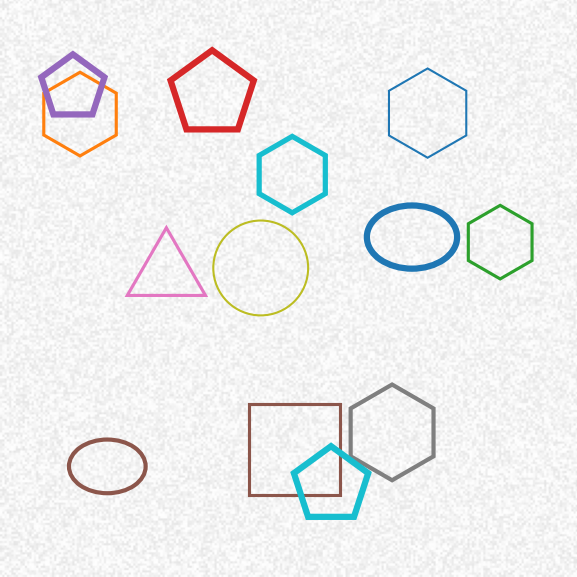[{"shape": "hexagon", "thickness": 1, "radius": 0.39, "center": [0.74, 0.803]}, {"shape": "oval", "thickness": 3, "radius": 0.39, "center": [0.713, 0.589]}, {"shape": "hexagon", "thickness": 1.5, "radius": 0.36, "center": [0.139, 0.802]}, {"shape": "hexagon", "thickness": 1.5, "radius": 0.32, "center": [0.866, 0.58]}, {"shape": "pentagon", "thickness": 3, "radius": 0.38, "center": [0.367, 0.836]}, {"shape": "pentagon", "thickness": 3, "radius": 0.29, "center": [0.126, 0.848]}, {"shape": "square", "thickness": 1.5, "radius": 0.39, "center": [0.51, 0.22]}, {"shape": "oval", "thickness": 2, "radius": 0.33, "center": [0.186, 0.192]}, {"shape": "triangle", "thickness": 1.5, "radius": 0.39, "center": [0.288, 0.527]}, {"shape": "hexagon", "thickness": 2, "radius": 0.41, "center": [0.679, 0.25]}, {"shape": "circle", "thickness": 1, "radius": 0.41, "center": [0.451, 0.535]}, {"shape": "pentagon", "thickness": 3, "radius": 0.34, "center": [0.573, 0.159]}, {"shape": "hexagon", "thickness": 2.5, "radius": 0.33, "center": [0.506, 0.697]}]